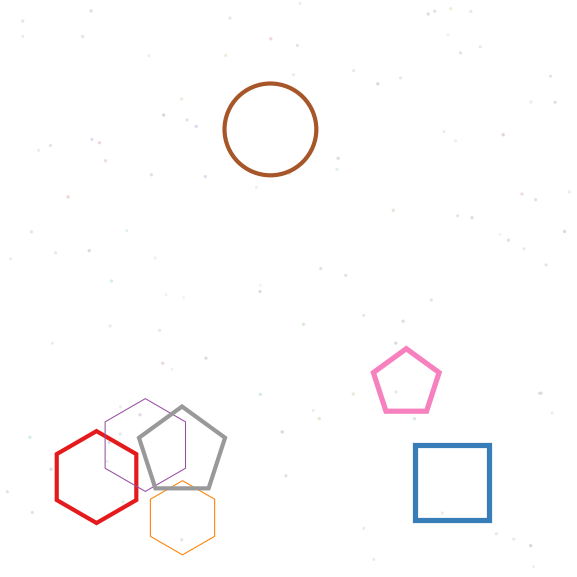[{"shape": "hexagon", "thickness": 2, "radius": 0.4, "center": [0.167, 0.173]}, {"shape": "square", "thickness": 2.5, "radius": 0.32, "center": [0.783, 0.163]}, {"shape": "hexagon", "thickness": 0.5, "radius": 0.4, "center": [0.252, 0.229]}, {"shape": "hexagon", "thickness": 0.5, "radius": 0.32, "center": [0.316, 0.103]}, {"shape": "circle", "thickness": 2, "radius": 0.4, "center": [0.468, 0.775]}, {"shape": "pentagon", "thickness": 2.5, "radius": 0.3, "center": [0.703, 0.335]}, {"shape": "pentagon", "thickness": 2, "radius": 0.39, "center": [0.315, 0.217]}]